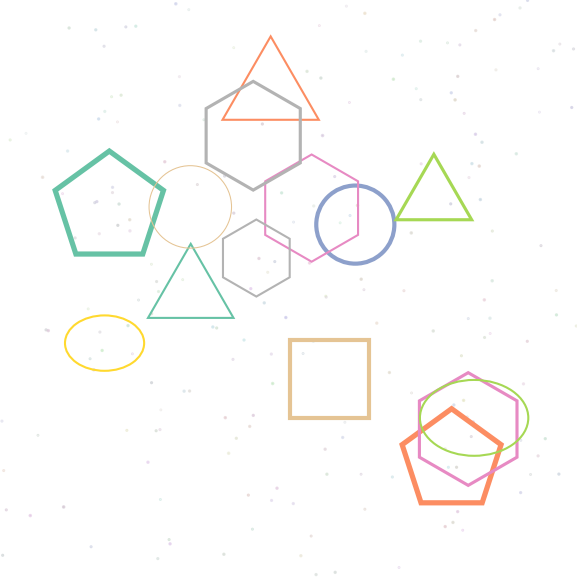[{"shape": "triangle", "thickness": 1, "radius": 0.43, "center": [0.33, 0.491]}, {"shape": "pentagon", "thickness": 2.5, "radius": 0.49, "center": [0.189, 0.639]}, {"shape": "triangle", "thickness": 1, "radius": 0.48, "center": [0.469, 0.84]}, {"shape": "pentagon", "thickness": 2.5, "radius": 0.45, "center": [0.782, 0.201]}, {"shape": "circle", "thickness": 2, "radius": 0.34, "center": [0.615, 0.61]}, {"shape": "hexagon", "thickness": 1, "radius": 0.46, "center": [0.54, 0.639]}, {"shape": "hexagon", "thickness": 1.5, "radius": 0.49, "center": [0.811, 0.256]}, {"shape": "triangle", "thickness": 1.5, "radius": 0.38, "center": [0.751, 0.656]}, {"shape": "oval", "thickness": 1, "radius": 0.47, "center": [0.821, 0.276]}, {"shape": "oval", "thickness": 1, "radius": 0.34, "center": [0.181, 0.405]}, {"shape": "circle", "thickness": 0.5, "radius": 0.36, "center": [0.33, 0.641]}, {"shape": "square", "thickness": 2, "radius": 0.34, "center": [0.57, 0.343]}, {"shape": "hexagon", "thickness": 1, "radius": 0.33, "center": [0.444, 0.552]}, {"shape": "hexagon", "thickness": 1.5, "radius": 0.47, "center": [0.438, 0.764]}]